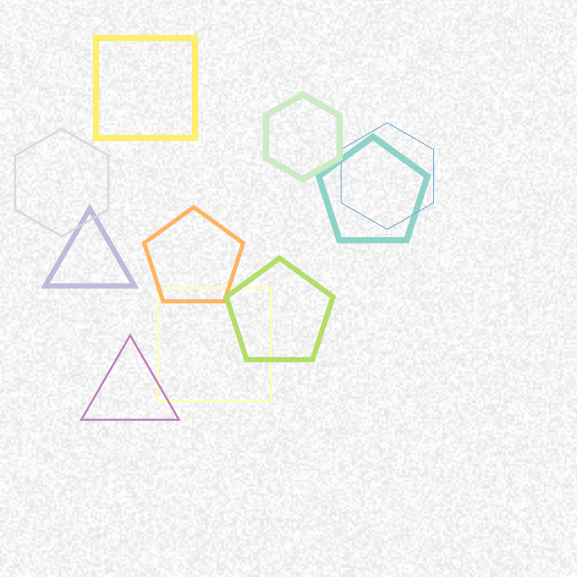[{"shape": "pentagon", "thickness": 3, "radius": 0.5, "center": [0.646, 0.663]}, {"shape": "square", "thickness": 1, "radius": 0.49, "center": [0.371, 0.402]}, {"shape": "triangle", "thickness": 2.5, "radius": 0.45, "center": [0.156, 0.549]}, {"shape": "hexagon", "thickness": 0.5, "radius": 0.46, "center": [0.671, 0.694]}, {"shape": "pentagon", "thickness": 2, "radius": 0.45, "center": [0.335, 0.55]}, {"shape": "pentagon", "thickness": 2.5, "radius": 0.49, "center": [0.484, 0.455]}, {"shape": "hexagon", "thickness": 1, "radius": 0.47, "center": [0.107, 0.683]}, {"shape": "triangle", "thickness": 1, "radius": 0.49, "center": [0.225, 0.321]}, {"shape": "hexagon", "thickness": 3, "radius": 0.37, "center": [0.524, 0.762]}, {"shape": "square", "thickness": 3, "radius": 0.43, "center": [0.252, 0.847]}]